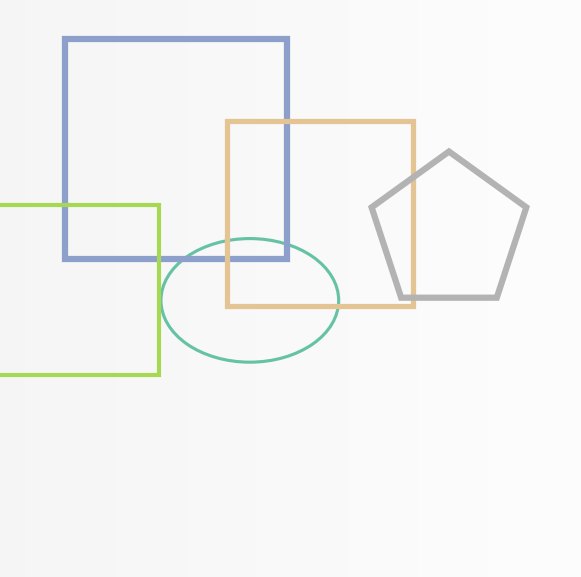[{"shape": "oval", "thickness": 1.5, "radius": 0.76, "center": [0.43, 0.479]}, {"shape": "square", "thickness": 3, "radius": 0.96, "center": [0.304, 0.741]}, {"shape": "square", "thickness": 2, "radius": 0.73, "center": [0.126, 0.497]}, {"shape": "square", "thickness": 2.5, "radius": 0.8, "center": [0.55, 0.63]}, {"shape": "pentagon", "thickness": 3, "radius": 0.7, "center": [0.772, 0.597]}]